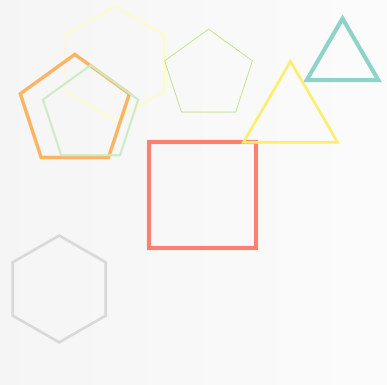[{"shape": "triangle", "thickness": 3, "radius": 0.53, "center": [0.884, 0.845]}, {"shape": "hexagon", "thickness": 1, "radius": 0.74, "center": [0.296, 0.836]}, {"shape": "square", "thickness": 3, "radius": 0.69, "center": [0.523, 0.494]}, {"shape": "pentagon", "thickness": 2.5, "radius": 0.74, "center": [0.193, 0.711]}, {"shape": "pentagon", "thickness": 0.5, "radius": 0.6, "center": [0.538, 0.805]}, {"shape": "hexagon", "thickness": 2, "radius": 0.69, "center": [0.153, 0.249]}, {"shape": "pentagon", "thickness": 1.5, "radius": 0.65, "center": [0.234, 0.701]}, {"shape": "triangle", "thickness": 2, "radius": 0.7, "center": [0.75, 0.7]}]